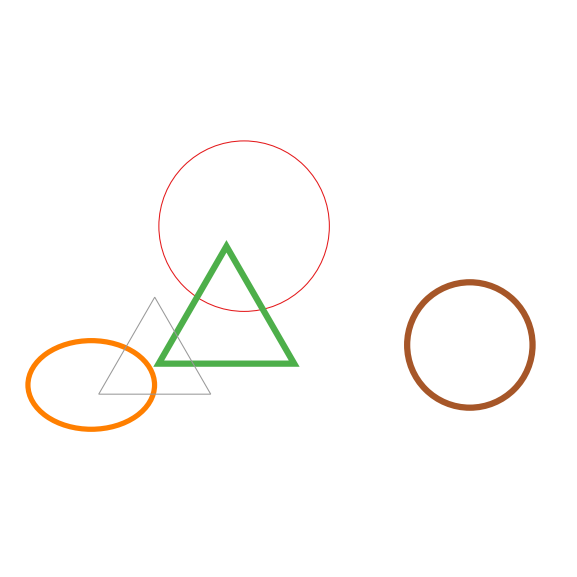[{"shape": "circle", "thickness": 0.5, "radius": 0.74, "center": [0.423, 0.608]}, {"shape": "triangle", "thickness": 3, "radius": 0.68, "center": [0.392, 0.437]}, {"shape": "oval", "thickness": 2.5, "radius": 0.55, "center": [0.158, 0.333]}, {"shape": "circle", "thickness": 3, "radius": 0.54, "center": [0.814, 0.402]}, {"shape": "triangle", "thickness": 0.5, "radius": 0.56, "center": [0.268, 0.373]}]